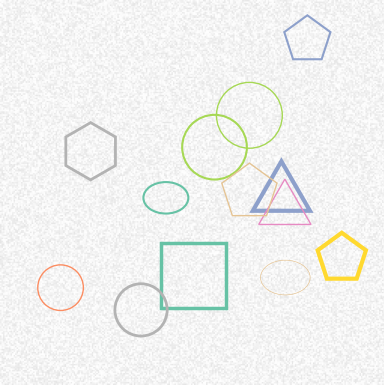[{"shape": "oval", "thickness": 1.5, "radius": 0.29, "center": [0.431, 0.486]}, {"shape": "square", "thickness": 2.5, "radius": 0.42, "center": [0.503, 0.284]}, {"shape": "circle", "thickness": 1, "radius": 0.3, "center": [0.157, 0.253]}, {"shape": "pentagon", "thickness": 1.5, "radius": 0.32, "center": [0.798, 0.897]}, {"shape": "triangle", "thickness": 3, "radius": 0.43, "center": [0.731, 0.495]}, {"shape": "triangle", "thickness": 1, "radius": 0.39, "center": [0.74, 0.456]}, {"shape": "circle", "thickness": 1.5, "radius": 0.42, "center": [0.557, 0.618]}, {"shape": "circle", "thickness": 1, "radius": 0.43, "center": [0.648, 0.701]}, {"shape": "pentagon", "thickness": 3, "radius": 0.33, "center": [0.888, 0.329]}, {"shape": "oval", "thickness": 0.5, "radius": 0.32, "center": [0.741, 0.279]}, {"shape": "pentagon", "thickness": 1, "radius": 0.38, "center": [0.648, 0.501]}, {"shape": "hexagon", "thickness": 2, "radius": 0.37, "center": [0.235, 0.607]}, {"shape": "circle", "thickness": 2, "radius": 0.34, "center": [0.366, 0.195]}]